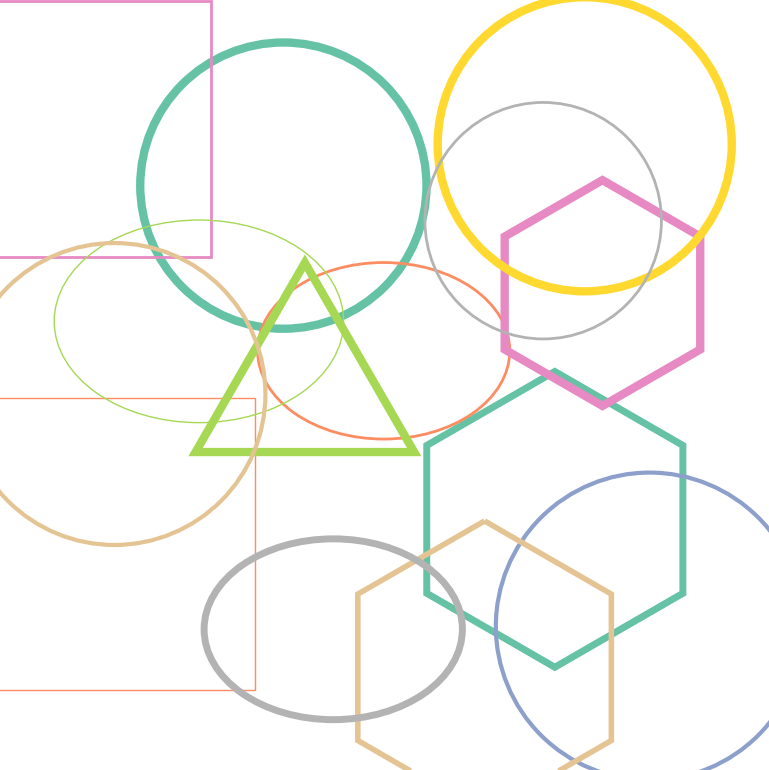[{"shape": "circle", "thickness": 3, "radius": 0.93, "center": [0.368, 0.759]}, {"shape": "hexagon", "thickness": 2.5, "radius": 0.96, "center": [0.721, 0.326]}, {"shape": "oval", "thickness": 1, "radius": 0.82, "center": [0.498, 0.544]}, {"shape": "square", "thickness": 0.5, "radius": 0.95, "center": [0.142, 0.293]}, {"shape": "circle", "thickness": 1.5, "radius": 1.0, "center": [0.844, 0.187]}, {"shape": "square", "thickness": 1, "radius": 0.83, "center": [0.107, 0.832]}, {"shape": "hexagon", "thickness": 3, "radius": 0.73, "center": [0.782, 0.619]}, {"shape": "triangle", "thickness": 3, "radius": 0.82, "center": [0.396, 0.495]}, {"shape": "oval", "thickness": 0.5, "radius": 0.94, "center": [0.258, 0.583]}, {"shape": "circle", "thickness": 3, "radius": 0.95, "center": [0.759, 0.813]}, {"shape": "circle", "thickness": 1.5, "radius": 0.98, "center": [0.149, 0.488]}, {"shape": "hexagon", "thickness": 2, "radius": 0.95, "center": [0.629, 0.133]}, {"shape": "oval", "thickness": 2.5, "radius": 0.84, "center": [0.433, 0.183]}, {"shape": "circle", "thickness": 1, "radius": 0.77, "center": [0.705, 0.713]}]